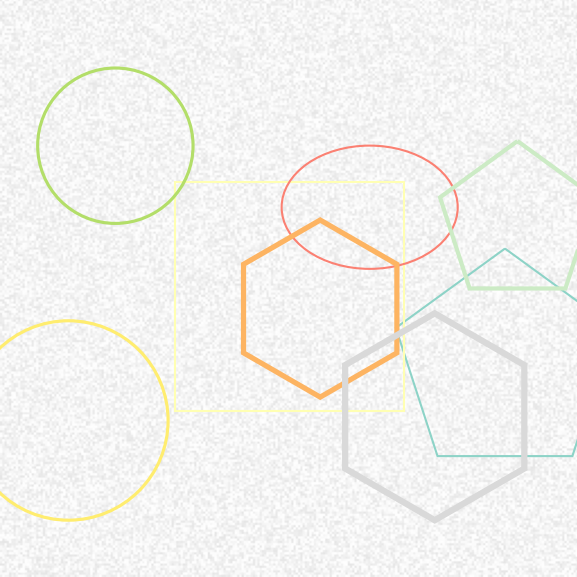[{"shape": "pentagon", "thickness": 1, "radius": 0.99, "center": [0.874, 0.37]}, {"shape": "square", "thickness": 1, "radius": 0.99, "center": [0.502, 0.486]}, {"shape": "oval", "thickness": 1, "radius": 0.76, "center": [0.64, 0.64]}, {"shape": "hexagon", "thickness": 2.5, "radius": 0.77, "center": [0.554, 0.465]}, {"shape": "circle", "thickness": 1.5, "radius": 0.67, "center": [0.2, 0.747]}, {"shape": "hexagon", "thickness": 3, "radius": 0.9, "center": [0.753, 0.277]}, {"shape": "pentagon", "thickness": 2, "radius": 0.71, "center": [0.896, 0.614]}, {"shape": "circle", "thickness": 1.5, "radius": 0.86, "center": [0.118, 0.271]}]